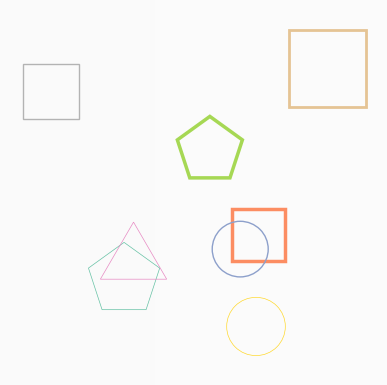[{"shape": "pentagon", "thickness": 0.5, "radius": 0.48, "center": [0.32, 0.274]}, {"shape": "square", "thickness": 2.5, "radius": 0.34, "center": [0.668, 0.389]}, {"shape": "circle", "thickness": 1, "radius": 0.36, "center": [0.62, 0.353]}, {"shape": "triangle", "thickness": 0.5, "radius": 0.49, "center": [0.345, 0.324]}, {"shape": "pentagon", "thickness": 2.5, "radius": 0.44, "center": [0.542, 0.609]}, {"shape": "circle", "thickness": 0.5, "radius": 0.38, "center": [0.661, 0.152]}, {"shape": "square", "thickness": 2, "radius": 0.5, "center": [0.844, 0.822]}, {"shape": "square", "thickness": 1, "radius": 0.36, "center": [0.131, 0.763]}]